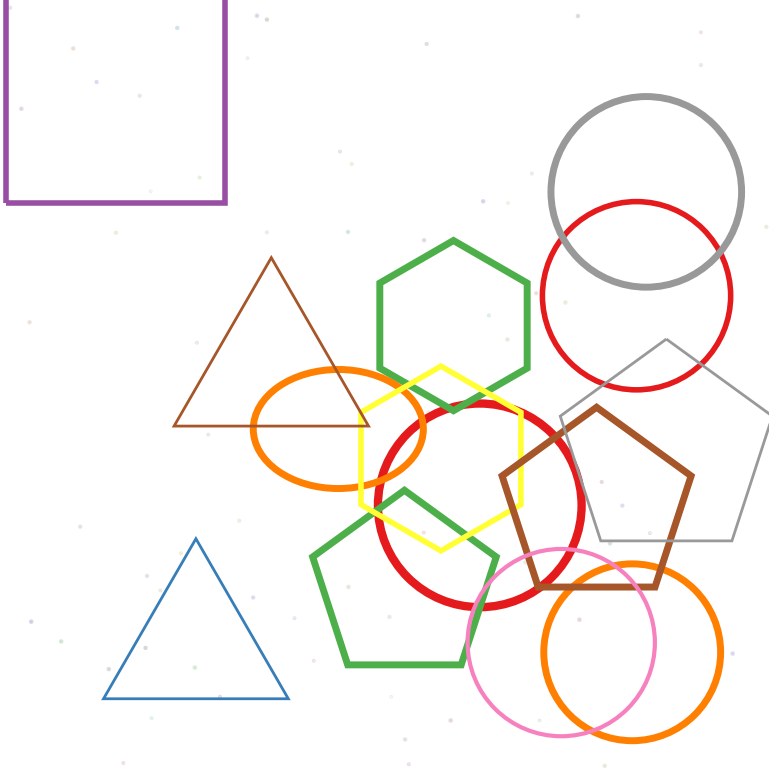[{"shape": "circle", "thickness": 3, "radius": 0.66, "center": [0.623, 0.344]}, {"shape": "circle", "thickness": 2, "radius": 0.61, "center": [0.827, 0.616]}, {"shape": "triangle", "thickness": 1, "radius": 0.69, "center": [0.254, 0.162]}, {"shape": "pentagon", "thickness": 2.5, "radius": 0.63, "center": [0.525, 0.238]}, {"shape": "hexagon", "thickness": 2.5, "radius": 0.55, "center": [0.589, 0.577]}, {"shape": "square", "thickness": 2, "radius": 0.71, "center": [0.15, 0.878]}, {"shape": "circle", "thickness": 2.5, "radius": 0.57, "center": [0.821, 0.153]}, {"shape": "oval", "thickness": 2.5, "radius": 0.55, "center": [0.439, 0.443]}, {"shape": "hexagon", "thickness": 2, "radius": 0.6, "center": [0.573, 0.405]}, {"shape": "pentagon", "thickness": 2.5, "radius": 0.65, "center": [0.775, 0.342]}, {"shape": "triangle", "thickness": 1, "radius": 0.73, "center": [0.352, 0.52]}, {"shape": "circle", "thickness": 1.5, "radius": 0.61, "center": [0.729, 0.165]}, {"shape": "circle", "thickness": 2.5, "radius": 0.62, "center": [0.839, 0.751]}, {"shape": "pentagon", "thickness": 1, "radius": 0.72, "center": [0.865, 0.415]}]